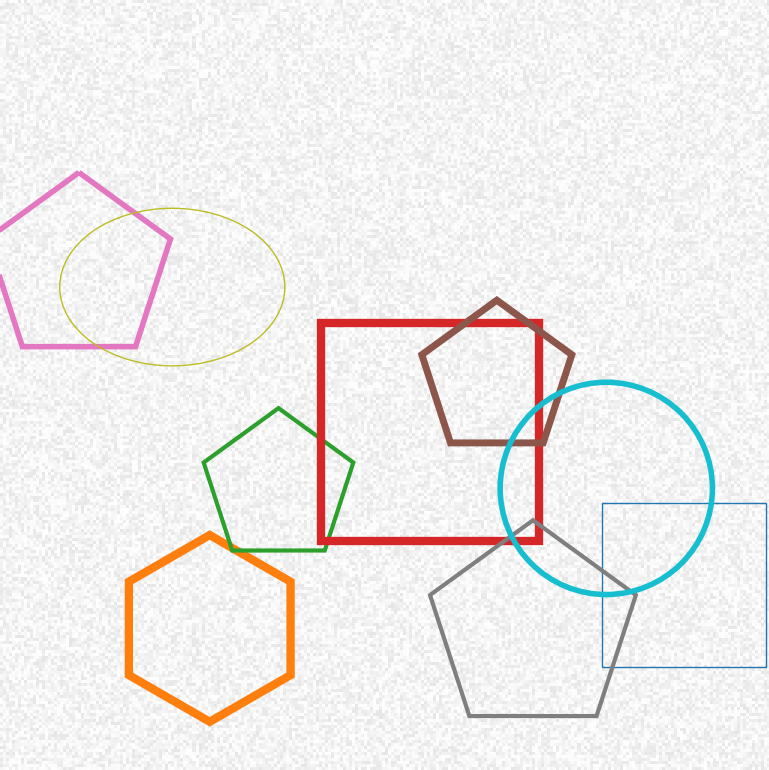[{"shape": "square", "thickness": 0.5, "radius": 0.53, "center": [0.888, 0.24]}, {"shape": "hexagon", "thickness": 3, "radius": 0.61, "center": [0.272, 0.184]}, {"shape": "pentagon", "thickness": 1.5, "radius": 0.51, "center": [0.362, 0.368]}, {"shape": "square", "thickness": 3, "radius": 0.71, "center": [0.559, 0.439]}, {"shape": "pentagon", "thickness": 2.5, "radius": 0.51, "center": [0.645, 0.508]}, {"shape": "pentagon", "thickness": 2, "radius": 0.63, "center": [0.102, 0.651]}, {"shape": "pentagon", "thickness": 1.5, "radius": 0.7, "center": [0.692, 0.184]}, {"shape": "oval", "thickness": 0.5, "radius": 0.73, "center": [0.224, 0.627]}, {"shape": "circle", "thickness": 2, "radius": 0.69, "center": [0.787, 0.366]}]